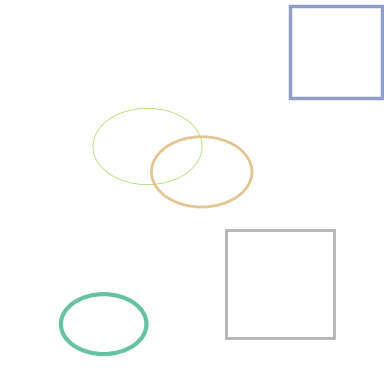[{"shape": "oval", "thickness": 3, "radius": 0.56, "center": [0.269, 0.158]}, {"shape": "square", "thickness": 2.5, "radius": 0.59, "center": [0.873, 0.865]}, {"shape": "oval", "thickness": 0.5, "radius": 0.71, "center": [0.383, 0.619]}, {"shape": "oval", "thickness": 2, "radius": 0.65, "center": [0.524, 0.554]}, {"shape": "square", "thickness": 2, "radius": 0.7, "center": [0.727, 0.262]}]